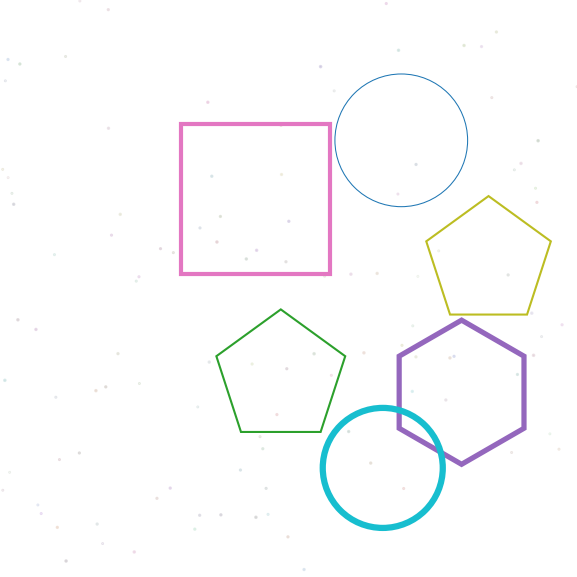[{"shape": "circle", "thickness": 0.5, "radius": 0.57, "center": [0.695, 0.756]}, {"shape": "pentagon", "thickness": 1, "radius": 0.59, "center": [0.486, 0.346]}, {"shape": "hexagon", "thickness": 2.5, "radius": 0.62, "center": [0.799, 0.32]}, {"shape": "square", "thickness": 2, "radius": 0.65, "center": [0.443, 0.654]}, {"shape": "pentagon", "thickness": 1, "radius": 0.57, "center": [0.846, 0.546]}, {"shape": "circle", "thickness": 3, "radius": 0.52, "center": [0.663, 0.189]}]